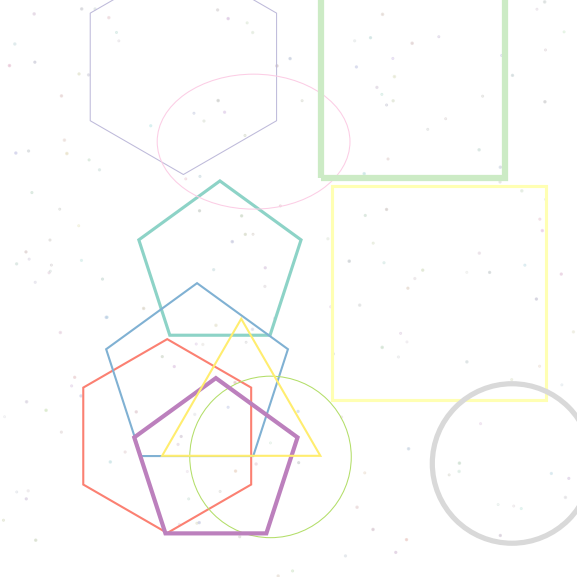[{"shape": "pentagon", "thickness": 1.5, "radius": 0.74, "center": [0.381, 0.538]}, {"shape": "square", "thickness": 1.5, "radius": 0.93, "center": [0.76, 0.491]}, {"shape": "hexagon", "thickness": 0.5, "radius": 0.93, "center": [0.318, 0.883]}, {"shape": "hexagon", "thickness": 1, "radius": 0.84, "center": [0.29, 0.244]}, {"shape": "pentagon", "thickness": 1, "radius": 0.83, "center": [0.341, 0.343]}, {"shape": "circle", "thickness": 0.5, "radius": 0.7, "center": [0.468, 0.208]}, {"shape": "oval", "thickness": 0.5, "radius": 0.83, "center": [0.439, 0.754]}, {"shape": "circle", "thickness": 2.5, "radius": 0.69, "center": [0.887, 0.197]}, {"shape": "pentagon", "thickness": 2, "radius": 0.74, "center": [0.374, 0.196]}, {"shape": "square", "thickness": 3, "radius": 0.8, "center": [0.715, 0.85]}, {"shape": "triangle", "thickness": 1, "radius": 0.79, "center": [0.418, 0.289]}]